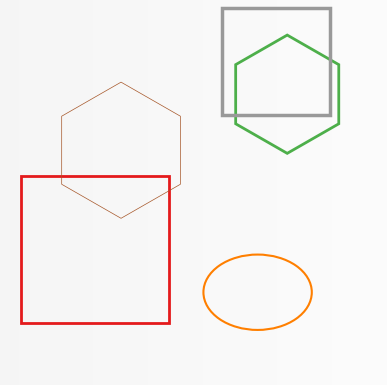[{"shape": "square", "thickness": 2, "radius": 0.95, "center": [0.246, 0.353]}, {"shape": "hexagon", "thickness": 2, "radius": 0.77, "center": [0.741, 0.755]}, {"shape": "oval", "thickness": 1.5, "radius": 0.7, "center": [0.665, 0.241]}, {"shape": "hexagon", "thickness": 0.5, "radius": 0.88, "center": [0.312, 0.61]}, {"shape": "square", "thickness": 2.5, "radius": 0.7, "center": [0.712, 0.84]}]